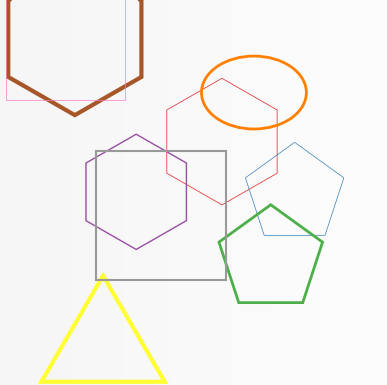[{"shape": "hexagon", "thickness": 0.5, "radius": 0.82, "center": [0.573, 0.632]}, {"shape": "pentagon", "thickness": 0.5, "radius": 0.67, "center": [0.76, 0.497]}, {"shape": "pentagon", "thickness": 2, "radius": 0.7, "center": [0.699, 0.328]}, {"shape": "hexagon", "thickness": 1, "radius": 0.75, "center": [0.351, 0.502]}, {"shape": "oval", "thickness": 2, "radius": 0.68, "center": [0.655, 0.76]}, {"shape": "triangle", "thickness": 3, "radius": 0.92, "center": [0.266, 0.1]}, {"shape": "hexagon", "thickness": 3, "radius": 0.99, "center": [0.193, 0.899]}, {"shape": "square", "thickness": 0.5, "radius": 0.76, "center": [0.169, 0.893]}, {"shape": "square", "thickness": 1.5, "radius": 0.84, "center": [0.416, 0.441]}]